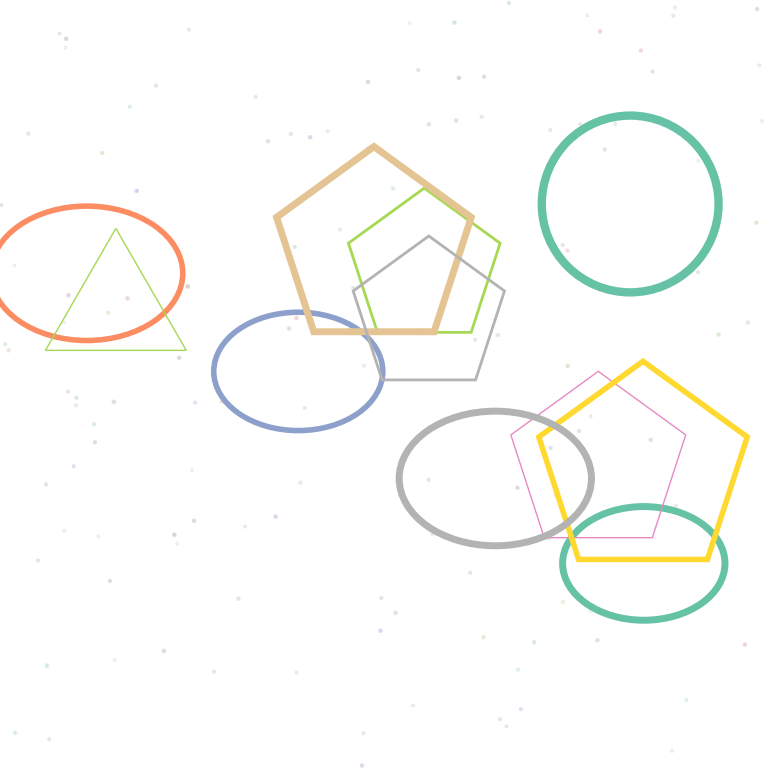[{"shape": "circle", "thickness": 3, "radius": 0.57, "center": [0.818, 0.735]}, {"shape": "oval", "thickness": 2.5, "radius": 0.53, "center": [0.836, 0.268]}, {"shape": "oval", "thickness": 2, "radius": 0.62, "center": [0.113, 0.645]}, {"shape": "oval", "thickness": 2, "radius": 0.55, "center": [0.387, 0.518]}, {"shape": "pentagon", "thickness": 0.5, "radius": 0.6, "center": [0.777, 0.398]}, {"shape": "pentagon", "thickness": 1, "radius": 0.52, "center": [0.551, 0.652]}, {"shape": "triangle", "thickness": 0.5, "radius": 0.53, "center": [0.15, 0.598]}, {"shape": "pentagon", "thickness": 2, "radius": 0.71, "center": [0.835, 0.389]}, {"shape": "pentagon", "thickness": 2.5, "radius": 0.66, "center": [0.486, 0.677]}, {"shape": "pentagon", "thickness": 1, "radius": 0.52, "center": [0.557, 0.59]}, {"shape": "oval", "thickness": 2.5, "radius": 0.62, "center": [0.643, 0.379]}]